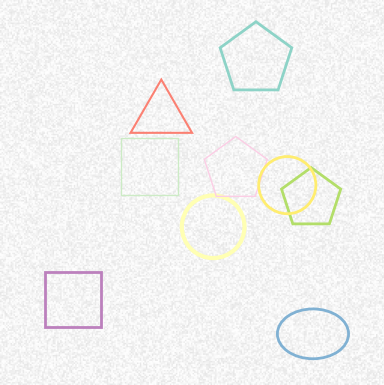[{"shape": "pentagon", "thickness": 2, "radius": 0.49, "center": [0.665, 0.846]}, {"shape": "circle", "thickness": 3, "radius": 0.41, "center": [0.554, 0.411]}, {"shape": "triangle", "thickness": 1.5, "radius": 0.46, "center": [0.419, 0.701]}, {"shape": "oval", "thickness": 2, "radius": 0.46, "center": [0.813, 0.133]}, {"shape": "pentagon", "thickness": 2, "radius": 0.4, "center": [0.808, 0.484]}, {"shape": "pentagon", "thickness": 1, "radius": 0.43, "center": [0.612, 0.56]}, {"shape": "square", "thickness": 2, "radius": 0.36, "center": [0.19, 0.223]}, {"shape": "square", "thickness": 1, "radius": 0.37, "center": [0.388, 0.569]}, {"shape": "circle", "thickness": 2, "radius": 0.37, "center": [0.746, 0.519]}]